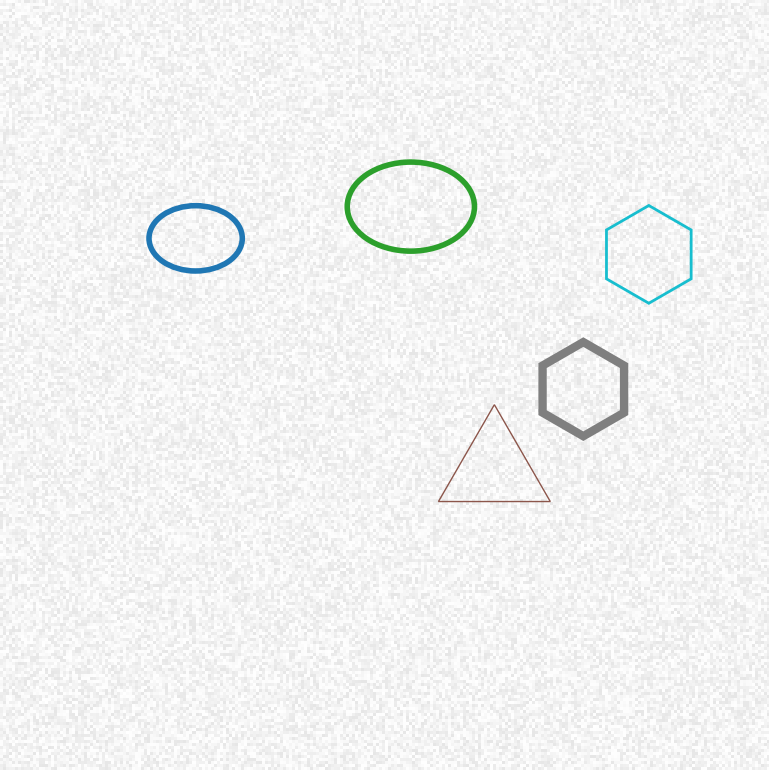[{"shape": "oval", "thickness": 2, "radius": 0.3, "center": [0.254, 0.69]}, {"shape": "oval", "thickness": 2, "radius": 0.41, "center": [0.534, 0.732]}, {"shape": "triangle", "thickness": 0.5, "radius": 0.42, "center": [0.642, 0.391]}, {"shape": "hexagon", "thickness": 3, "radius": 0.31, "center": [0.758, 0.495]}, {"shape": "hexagon", "thickness": 1, "radius": 0.32, "center": [0.843, 0.67]}]